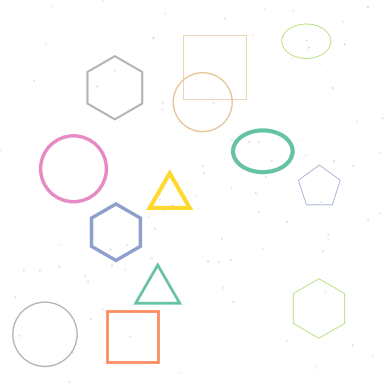[{"shape": "triangle", "thickness": 2, "radius": 0.33, "center": [0.41, 0.245]}, {"shape": "oval", "thickness": 3, "radius": 0.39, "center": [0.683, 0.607]}, {"shape": "square", "thickness": 2, "radius": 0.33, "center": [0.345, 0.126]}, {"shape": "hexagon", "thickness": 2.5, "radius": 0.37, "center": [0.301, 0.397]}, {"shape": "pentagon", "thickness": 0.5, "radius": 0.29, "center": [0.83, 0.514]}, {"shape": "circle", "thickness": 2.5, "radius": 0.43, "center": [0.191, 0.562]}, {"shape": "hexagon", "thickness": 0.5, "radius": 0.39, "center": [0.829, 0.199]}, {"shape": "oval", "thickness": 0.5, "radius": 0.32, "center": [0.796, 0.893]}, {"shape": "triangle", "thickness": 3, "radius": 0.3, "center": [0.441, 0.49]}, {"shape": "circle", "thickness": 1, "radius": 0.38, "center": [0.527, 0.735]}, {"shape": "square", "thickness": 0.5, "radius": 0.41, "center": [0.557, 0.826]}, {"shape": "circle", "thickness": 1, "radius": 0.42, "center": [0.117, 0.132]}, {"shape": "hexagon", "thickness": 1.5, "radius": 0.41, "center": [0.298, 0.772]}]